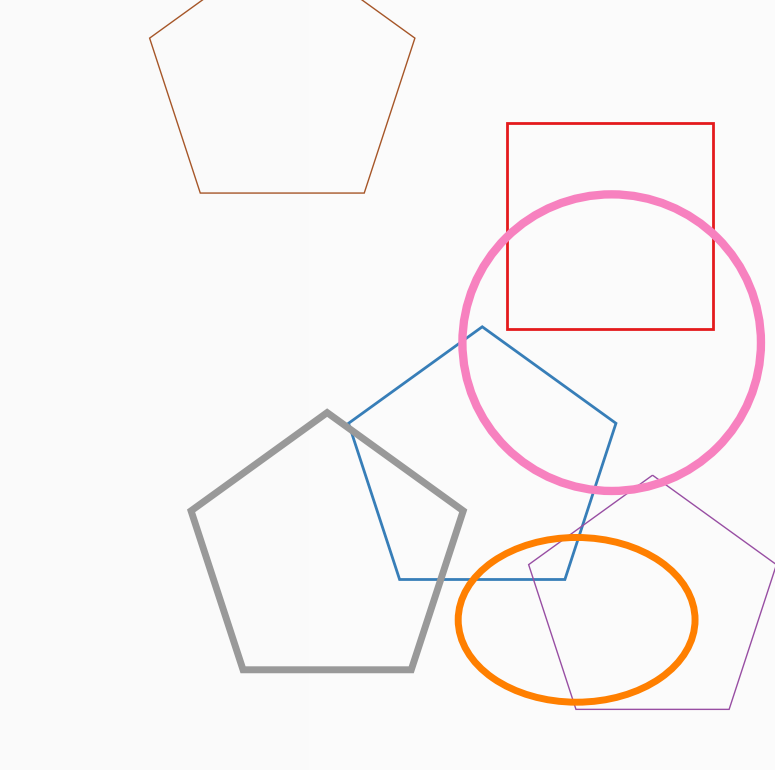[{"shape": "square", "thickness": 1, "radius": 0.67, "center": [0.787, 0.707]}, {"shape": "pentagon", "thickness": 1, "radius": 0.91, "center": [0.622, 0.394]}, {"shape": "pentagon", "thickness": 0.5, "radius": 0.84, "center": [0.842, 0.215]}, {"shape": "oval", "thickness": 2.5, "radius": 0.76, "center": [0.744, 0.195]}, {"shape": "pentagon", "thickness": 0.5, "radius": 0.9, "center": [0.364, 0.895]}, {"shape": "circle", "thickness": 3, "radius": 0.96, "center": [0.789, 0.555]}, {"shape": "pentagon", "thickness": 2.5, "radius": 0.92, "center": [0.422, 0.28]}]